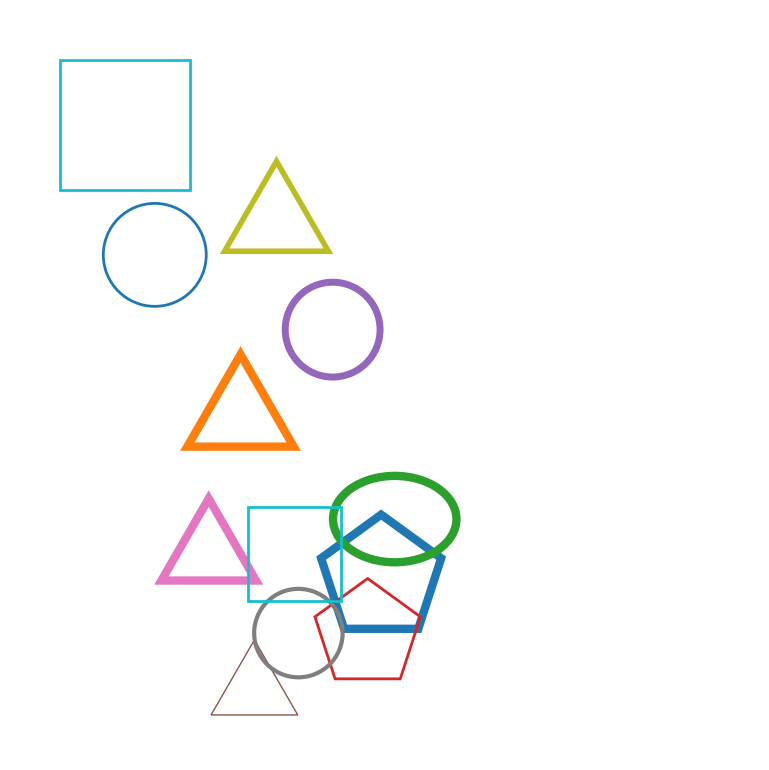[{"shape": "circle", "thickness": 1, "radius": 0.33, "center": [0.201, 0.669]}, {"shape": "pentagon", "thickness": 3, "radius": 0.41, "center": [0.495, 0.25]}, {"shape": "triangle", "thickness": 3, "radius": 0.4, "center": [0.312, 0.46]}, {"shape": "oval", "thickness": 3, "radius": 0.4, "center": [0.513, 0.326]}, {"shape": "pentagon", "thickness": 1, "radius": 0.36, "center": [0.477, 0.177]}, {"shape": "circle", "thickness": 2.5, "radius": 0.31, "center": [0.432, 0.572]}, {"shape": "triangle", "thickness": 0.5, "radius": 0.33, "center": [0.33, 0.104]}, {"shape": "triangle", "thickness": 3, "radius": 0.35, "center": [0.271, 0.282]}, {"shape": "circle", "thickness": 1.5, "radius": 0.29, "center": [0.388, 0.178]}, {"shape": "triangle", "thickness": 2, "radius": 0.39, "center": [0.359, 0.713]}, {"shape": "square", "thickness": 1, "radius": 0.42, "center": [0.163, 0.837]}, {"shape": "square", "thickness": 1, "radius": 0.3, "center": [0.383, 0.281]}]